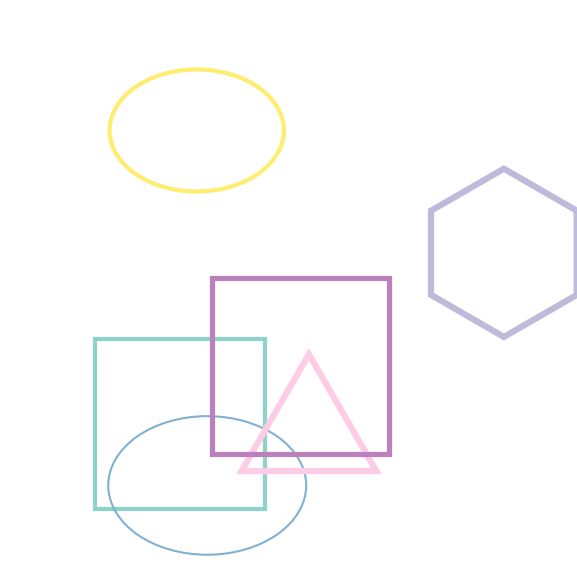[{"shape": "square", "thickness": 2, "radius": 0.73, "center": [0.311, 0.265]}, {"shape": "hexagon", "thickness": 3, "radius": 0.73, "center": [0.873, 0.561]}, {"shape": "oval", "thickness": 1, "radius": 0.86, "center": [0.359, 0.159]}, {"shape": "triangle", "thickness": 3, "radius": 0.67, "center": [0.535, 0.251]}, {"shape": "square", "thickness": 2.5, "radius": 0.76, "center": [0.52, 0.366]}, {"shape": "oval", "thickness": 2, "radius": 0.75, "center": [0.341, 0.773]}]